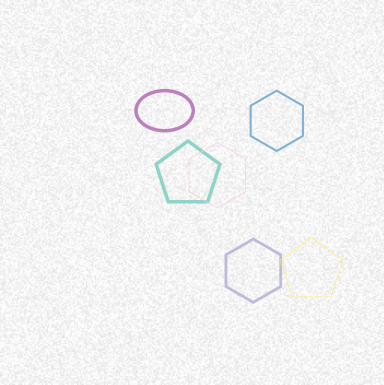[{"shape": "pentagon", "thickness": 2.5, "radius": 0.44, "center": [0.488, 0.546]}, {"shape": "hexagon", "thickness": 2, "radius": 0.41, "center": [0.658, 0.297]}, {"shape": "hexagon", "thickness": 1.5, "radius": 0.39, "center": [0.719, 0.686]}, {"shape": "hexagon", "thickness": 0.5, "radius": 0.42, "center": [0.565, 0.545]}, {"shape": "oval", "thickness": 2.5, "radius": 0.37, "center": [0.428, 0.713]}, {"shape": "pentagon", "thickness": 0.5, "radius": 0.43, "center": [0.809, 0.298]}]